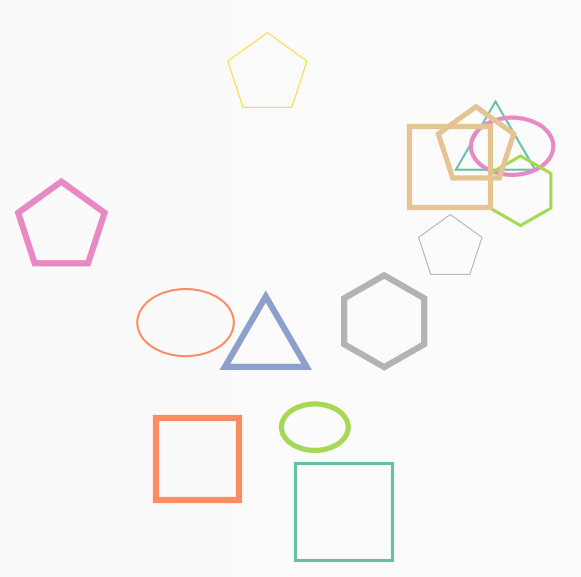[{"shape": "square", "thickness": 1.5, "radius": 0.42, "center": [0.591, 0.114]}, {"shape": "triangle", "thickness": 1, "radius": 0.39, "center": [0.852, 0.745]}, {"shape": "oval", "thickness": 1, "radius": 0.42, "center": [0.319, 0.441]}, {"shape": "square", "thickness": 3, "radius": 0.36, "center": [0.34, 0.204]}, {"shape": "triangle", "thickness": 3, "radius": 0.41, "center": [0.457, 0.404]}, {"shape": "pentagon", "thickness": 3, "radius": 0.39, "center": [0.106, 0.607]}, {"shape": "oval", "thickness": 2, "radius": 0.35, "center": [0.881, 0.746]}, {"shape": "oval", "thickness": 2.5, "radius": 0.29, "center": [0.542, 0.259]}, {"shape": "hexagon", "thickness": 1.5, "radius": 0.3, "center": [0.896, 0.669]}, {"shape": "pentagon", "thickness": 0.5, "radius": 0.36, "center": [0.46, 0.871]}, {"shape": "square", "thickness": 2.5, "radius": 0.35, "center": [0.773, 0.71]}, {"shape": "pentagon", "thickness": 2.5, "radius": 0.34, "center": [0.819, 0.746]}, {"shape": "pentagon", "thickness": 0.5, "radius": 0.29, "center": [0.775, 0.57]}, {"shape": "hexagon", "thickness": 3, "radius": 0.4, "center": [0.661, 0.443]}]